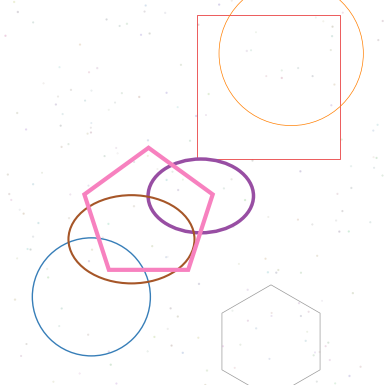[{"shape": "square", "thickness": 0.5, "radius": 0.93, "center": [0.698, 0.774]}, {"shape": "circle", "thickness": 1, "radius": 0.77, "center": [0.237, 0.229]}, {"shape": "oval", "thickness": 2.5, "radius": 0.68, "center": [0.522, 0.491]}, {"shape": "circle", "thickness": 0.5, "radius": 0.94, "center": [0.756, 0.861]}, {"shape": "oval", "thickness": 1.5, "radius": 0.82, "center": [0.342, 0.378]}, {"shape": "pentagon", "thickness": 3, "radius": 0.88, "center": [0.386, 0.441]}, {"shape": "hexagon", "thickness": 0.5, "radius": 0.74, "center": [0.704, 0.113]}]